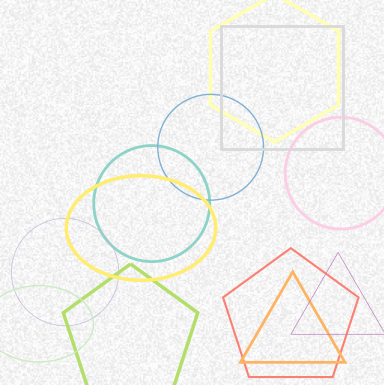[{"shape": "circle", "thickness": 2, "radius": 0.75, "center": [0.394, 0.471]}, {"shape": "hexagon", "thickness": 2.5, "radius": 0.96, "center": [0.713, 0.823]}, {"shape": "circle", "thickness": 0.5, "radius": 0.7, "center": [0.169, 0.293]}, {"shape": "pentagon", "thickness": 1.5, "radius": 0.93, "center": [0.755, 0.17]}, {"shape": "circle", "thickness": 1, "radius": 0.69, "center": [0.547, 0.618]}, {"shape": "triangle", "thickness": 2, "radius": 0.78, "center": [0.76, 0.137]}, {"shape": "pentagon", "thickness": 2.5, "radius": 0.92, "center": [0.339, 0.131]}, {"shape": "circle", "thickness": 2, "radius": 0.73, "center": [0.886, 0.55]}, {"shape": "square", "thickness": 2, "radius": 0.8, "center": [0.732, 0.772]}, {"shape": "triangle", "thickness": 0.5, "radius": 0.71, "center": [0.878, 0.203]}, {"shape": "oval", "thickness": 1, "radius": 0.71, "center": [0.101, 0.159]}, {"shape": "oval", "thickness": 2.5, "radius": 0.97, "center": [0.366, 0.408]}]